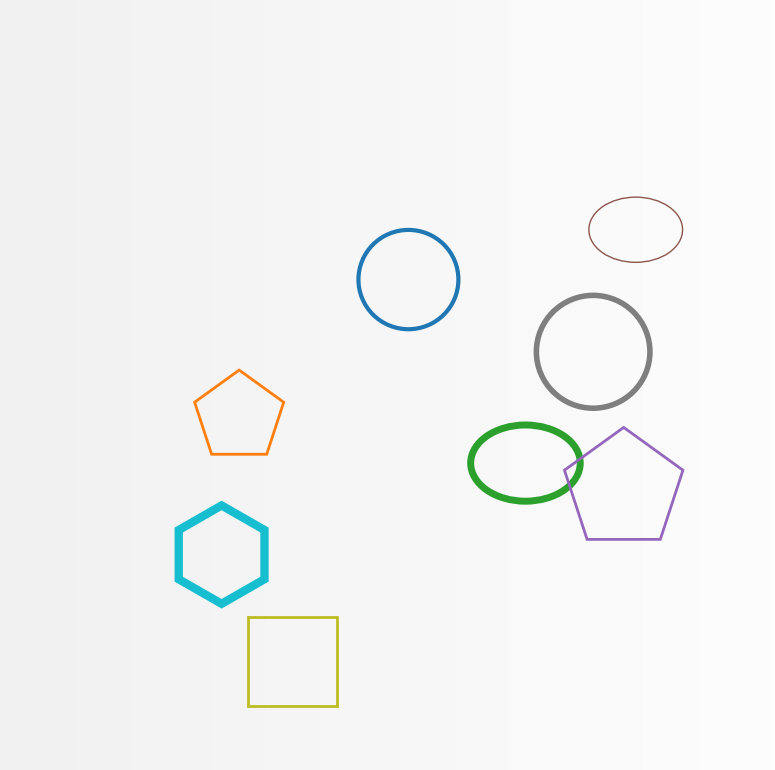[{"shape": "circle", "thickness": 1.5, "radius": 0.32, "center": [0.527, 0.637]}, {"shape": "pentagon", "thickness": 1, "radius": 0.3, "center": [0.309, 0.459]}, {"shape": "oval", "thickness": 2.5, "radius": 0.35, "center": [0.678, 0.399]}, {"shape": "pentagon", "thickness": 1, "radius": 0.4, "center": [0.805, 0.365]}, {"shape": "oval", "thickness": 0.5, "radius": 0.3, "center": [0.82, 0.702]}, {"shape": "circle", "thickness": 2, "radius": 0.37, "center": [0.765, 0.543]}, {"shape": "square", "thickness": 1, "radius": 0.29, "center": [0.378, 0.141]}, {"shape": "hexagon", "thickness": 3, "radius": 0.32, "center": [0.286, 0.28]}]